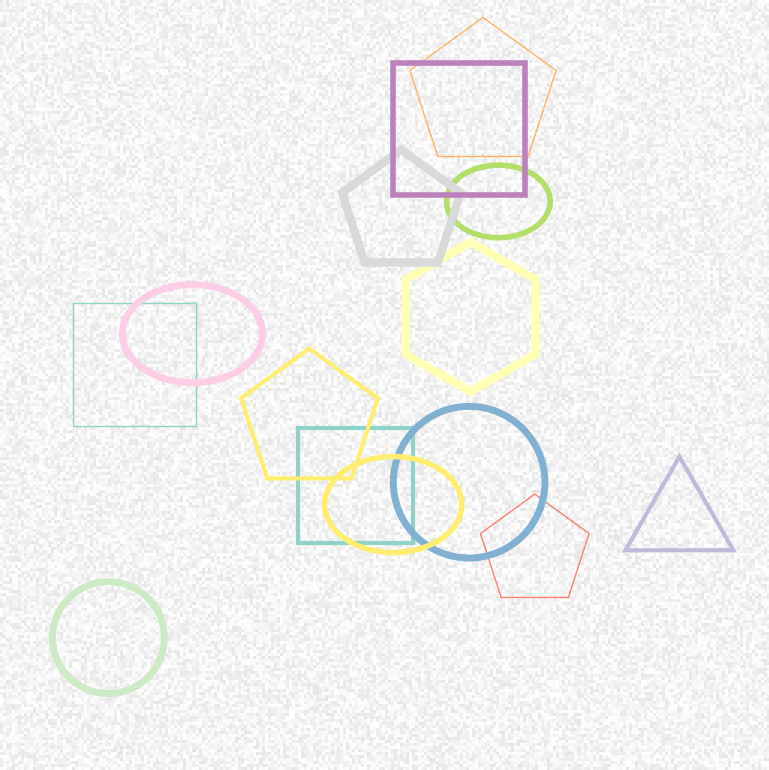[{"shape": "square", "thickness": 0.5, "radius": 0.4, "center": [0.175, 0.527]}, {"shape": "square", "thickness": 1.5, "radius": 0.37, "center": [0.462, 0.37]}, {"shape": "hexagon", "thickness": 3, "radius": 0.49, "center": [0.611, 0.588]}, {"shape": "triangle", "thickness": 1.5, "radius": 0.41, "center": [0.882, 0.326]}, {"shape": "pentagon", "thickness": 0.5, "radius": 0.37, "center": [0.694, 0.284]}, {"shape": "circle", "thickness": 2.5, "radius": 0.49, "center": [0.609, 0.374]}, {"shape": "pentagon", "thickness": 0.5, "radius": 0.5, "center": [0.627, 0.878]}, {"shape": "oval", "thickness": 2, "radius": 0.34, "center": [0.647, 0.738]}, {"shape": "oval", "thickness": 2.5, "radius": 0.46, "center": [0.25, 0.567]}, {"shape": "pentagon", "thickness": 3, "radius": 0.4, "center": [0.521, 0.725]}, {"shape": "square", "thickness": 2, "radius": 0.43, "center": [0.596, 0.832]}, {"shape": "circle", "thickness": 2.5, "radius": 0.36, "center": [0.141, 0.172]}, {"shape": "pentagon", "thickness": 1.5, "radius": 0.47, "center": [0.402, 0.454]}, {"shape": "oval", "thickness": 2, "radius": 0.45, "center": [0.511, 0.345]}]